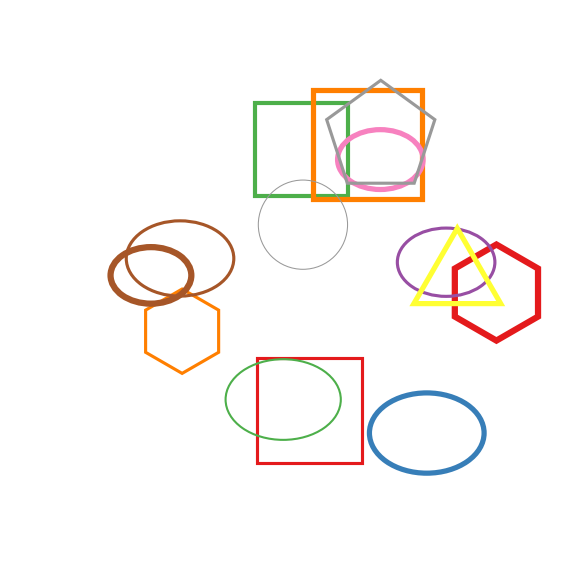[{"shape": "square", "thickness": 1.5, "radius": 0.46, "center": [0.536, 0.289]}, {"shape": "hexagon", "thickness": 3, "radius": 0.42, "center": [0.86, 0.493]}, {"shape": "oval", "thickness": 2.5, "radius": 0.5, "center": [0.739, 0.249]}, {"shape": "square", "thickness": 2, "radius": 0.4, "center": [0.522, 0.74]}, {"shape": "oval", "thickness": 1, "radius": 0.5, "center": [0.49, 0.307]}, {"shape": "oval", "thickness": 1.5, "radius": 0.42, "center": [0.772, 0.545]}, {"shape": "square", "thickness": 2.5, "radius": 0.47, "center": [0.636, 0.749]}, {"shape": "hexagon", "thickness": 1.5, "radius": 0.37, "center": [0.315, 0.426]}, {"shape": "triangle", "thickness": 2.5, "radius": 0.43, "center": [0.792, 0.517]}, {"shape": "oval", "thickness": 3, "radius": 0.35, "center": [0.261, 0.522]}, {"shape": "oval", "thickness": 1.5, "radius": 0.47, "center": [0.312, 0.552]}, {"shape": "oval", "thickness": 2.5, "radius": 0.37, "center": [0.659, 0.723]}, {"shape": "pentagon", "thickness": 1.5, "radius": 0.49, "center": [0.659, 0.762]}, {"shape": "circle", "thickness": 0.5, "radius": 0.39, "center": [0.525, 0.61]}]